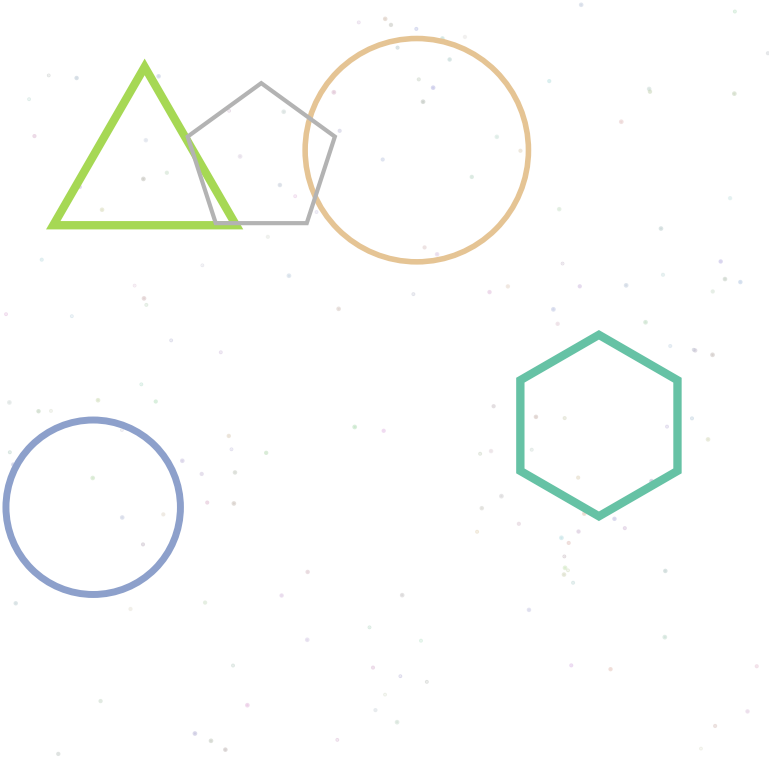[{"shape": "hexagon", "thickness": 3, "radius": 0.59, "center": [0.778, 0.447]}, {"shape": "circle", "thickness": 2.5, "radius": 0.57, "center": [0.121, 0.341]}, {"shape": "triangle", "thickness": 3, "radius": 0.69, "center": [0.188, 0.776]}, {"shape": "circle", "thickness": 2, "radius": 0.73, "center": [0.541, 0.805]}, {"shape": "pentagon", "thickness": 1.5, "radius": 0.5, "center": [0.339, 0.792]}]